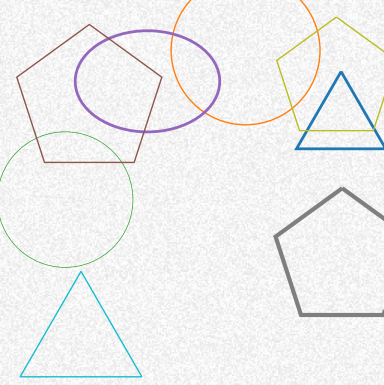[{"shape": "triangle", "thickness": 2, "radius": 0.67, "center": [0.886, 0.68]}, {"shape": "circle", "thickness": 1, "radius": 0.97, "center": [0.638, 0.869]}, {"shape": "circle", "thickness": 0.5, "radius": 0.88, "center": [0.169, 0.482]}, {"shape": "oval", "thickness": 2, "radius": 0.94, "center": [0.383, 0.789]}, {"shape": "pentagon", "thickness": 1, "radius": 0.99, "center": [0.232, 0.738]}, {"shape": "pentagon", "thickness": 3, "radius": 0.91, "center": [0.889, 0.329]}, {"shape": "pentagon", "thickness": 1, "radius": 0.82, "center": [0.874, 0.793]}, {"shape": "triangle", "thickness": 1, "radius": 0.91, "center": [0.21, 0.113]}]